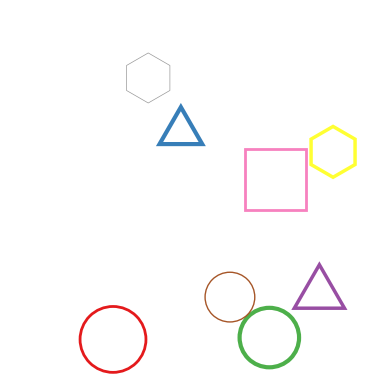[{"shape": "circle", "thickness": 2, "radius": 0.43, "center": [0.294, 0.118]}, {"shape": "triangle", "thickness": 3, "radius": 0.32, "center": [0.47, 0.658]}, {"shape": "circle", "thickness": 3, "radius": 0.39, "center": [0.7, 0.123]}, {"shape": "triangle", "thickness": 2.5, "radius": 0.38, "center": [0.83, 0.237]}, {"shape": "hexagon", "thickness": 2.5, "radius": 0.33, "center": [0.865, 0.606]}, {"shape": "circle", "thickness": 1, "radius": 0.32, "center": [0.597, 0.228]}, {"shape": "square", "thickness": 2, "radius": 0.4, "center": [0.715, 0.534]}, {"shape": "hexagon", "thickness": 0.5, "radius": 0.32, "center": [0.385, 0.797]}]